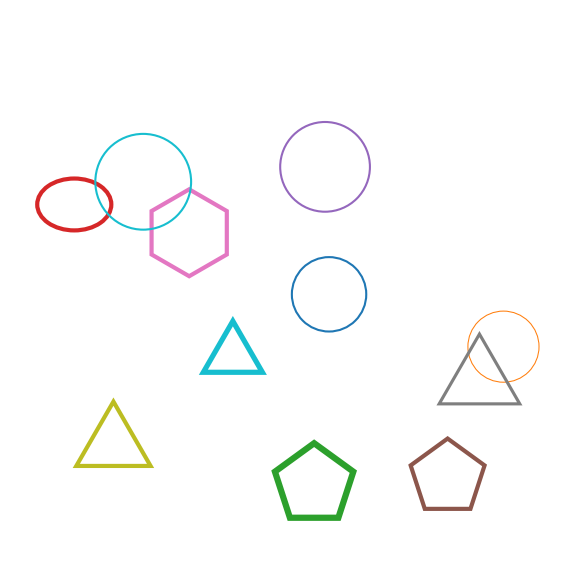[{"shape": "circle", "thickness": 1, "radius": 0.32, "center": [0.57, 0.489]}, {"shape": "circle", "thickness": 0.5, "radius": 0.31, "center": [0.872, 0.399]}, {"shape": "pentagon", "thickness": 3, "radius": 0.36, "center": [0.544, 0.16]}, {"shape": "oval", "thickness": 2, "radius": 0.32, "center": [0.129, 0.645]}, {"shape": "circle", "thickness": 1, "radius": 0.39, "center": [0.563, 0.71]}, {"shape": "pentagon", "thickness": 2, "radius": 0.34, "center": [0.775, 0.172]}, {"shape": "hexagon", "thickness": 2, "radius": 0.38, "center": [0.328, 0.596]}, {"shape": "triangle", "thickness": 1.5, "radius": 0.4, "center": [0.83, 0.34]}, {"shape": "triangle", "thickness": 2, "radius": 0.37, "center": [0.196, 0.229]}, {"shape": "triangle", "thickness": 2.5, "radius": 0.3, "center": [0.403, 0.384]}, {"shape": "circle", "thickness": 1, "radius": 0.41, "center": [0.248, 0.684]}]